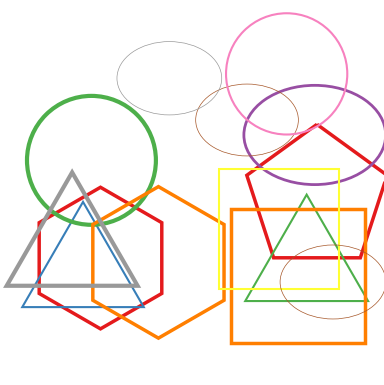[{"shape": "hexagon", "thickness": 2.5, "radius": 0.92, "center": [0.261, 0.33]}, {"shape": "pentagon", "thickness": 2.5, "radius": 0.96, "center": [0.823, 0.485]}, {"shape": "triangle", "thickness": 1.5, "radius": 0.91, "center": [0.216, 0.293]}, {"shape": "triangle", "thickness": 1.5, "radius": 0.92, "center": [0.797, 0.31]}, {"shape": "circle", "thickness": 3, "radius": 0.84, "center": [0.238, 0.584]}, {"shape": "oval", "thickness": 2, "radius": 0.92, "center": [0.818, 0.649]}, {"shape": "square", "thickness": 2.5, "radius": 0.87, "center": [0.774, 0.283]}, {"shape": "hexagon", "thickness": 2.5, "radius": 0.98, "center": [0.412, 0.318]}, {"shape": "square", "thickness": 1.5, "radius": 0.78, "center": [0.724, 0.405]}, {"shape": "oval", "thickness": 0.5, "radius": 0.67, "center": [0.642, 0.688]}, {"shape": "oval", "thickness": 0.5, "radius": 0.69, "center": [0.865, 0.268]}, {"shape": "circle", "thickness": 1.5, "radius": 0.79, "center": [0.745, 0.808]}, {"shape": "oval", "thickness": 0.5, "radius": 0.68, "center": [0.44, 0.797]}, {"shape": "triangle", "thickness": 3, "radius": 0.98, "center": [0.187, 0.356]}]